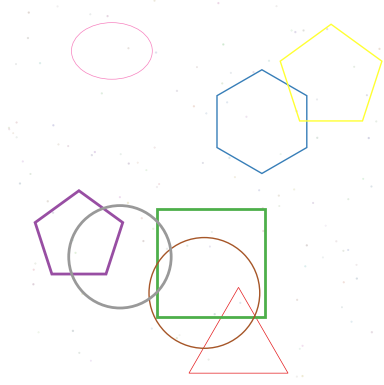[{"shape": "triangle", "thickness": 0.5, "radius": 0.74, "center": [0.62, 0.105]}, {"shape": "hexagon", "thickness": 1, "radius": 0.67, "center": [0.68, 0.684]}, {"shape": "square", "thickness": 2, "radius": 0.7, "center": [0.547, 0.316]}, {"shape": "pentagon", "thickness": 2, "radius": 0.6, "center": [0.205, 0.385]}, {"shape": "pentagon", "thickness": 1, "radius": 0.69, "center": [0.86, 0.798]}, {"shape": "circle", "thickness": 1, "radius": 0.72, "center": [0.531, 0.239]}, {"shape": "oval", "thickness": 0.5, "radius": 0.53, "center": [0.291, 0.868]}, {"shape": "circle", "thickness": 2, "radius": 0.67, "center": [0.312, 0.333]}]